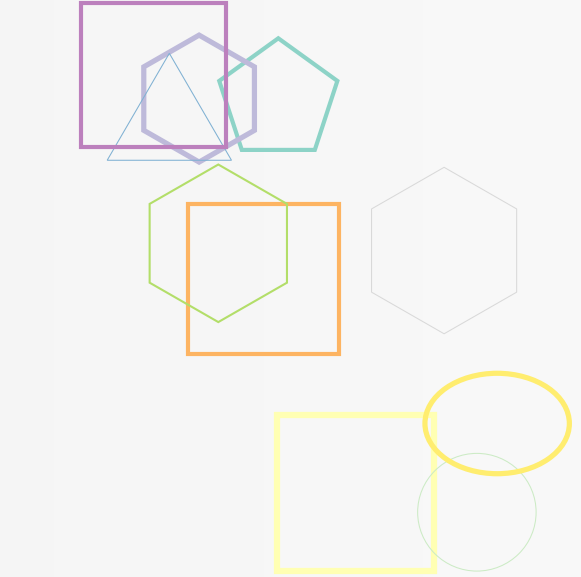[{"shape": "pentagon", "thickness": 2, "radius": 0.53, "center": [0.479, 0.826]}, {"shape": "square", "thickness": 3, "radius": 0.68, "center": [0.611, 0.145]}, {"shape": "hexagon", "thickness": 2.5, "radius": 0.55, "center": [0.343, 0.828]}, {"shape": "triangle", "thickness": 0.5, "radius": 0.62, "center": [0.291, 0.783]}, {"shape": "square", "thickness": 2, "radius": 0.65, "center": [0.453, 0.515]}, {"shape": "hexagon", "thickness": 1, "radius": 0.68, "center": [0.376, 0.578]}, {"shape": "hexagon", "thickness": 0.5, "radius": 0.72, "center": [0.764, 0.565]}, {"shape": "square", "thickness": 2, "radius": 0.62, "center": [0.264, 0.869]}, {"shape": "circle", "thickness": 0.5, "radius": 0.51, "center": [0.82, 0.112]}, {"shape": "oval", "thickness": 2.5, "radius": 0.62, "center": [0.855, 0.266]}]